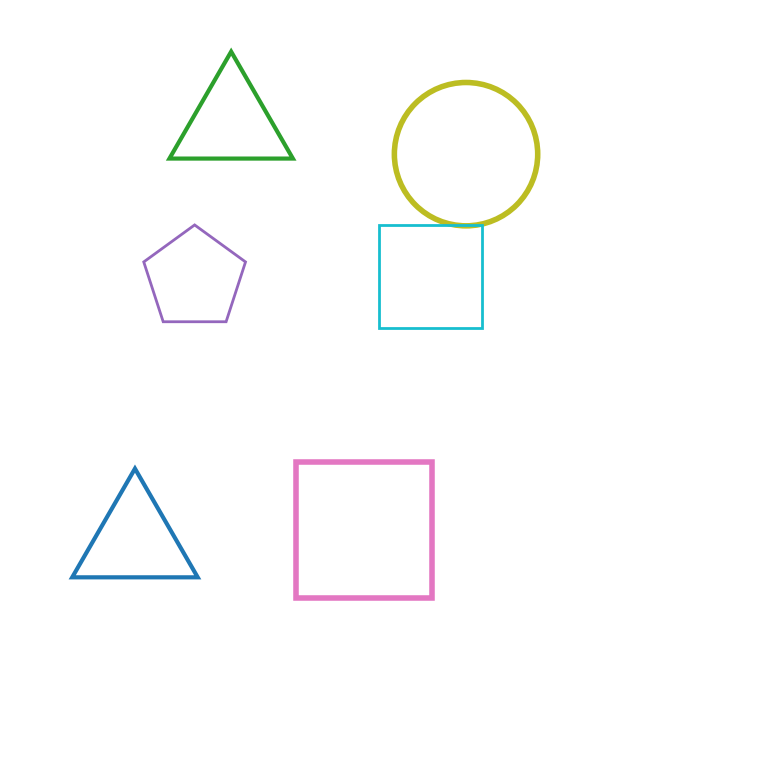[{"shape": "triangle", "thickness": 1.5, "radius": 0.47, "center": [0.175, 0.297]}, {"shape": "triangle", "thickness": 1.5, "radius": 0.46, "center": [0.3, 0.84]}, {"shape": "pentagon", "thickness": 1, "radius": 0.35, "center": [0.253, 0.638]}, {"shape": "square", "thickness": 2, "radius": 0.44, "center": [0.473, 0.312]}, {"shape": "circle", "thickness": 2, "radius": 0.47, "center": [0.605, 0.8]}, {"shape": "square", "thickness": 1, "radius": 0.33, "center": [0.559, 0.641]}]